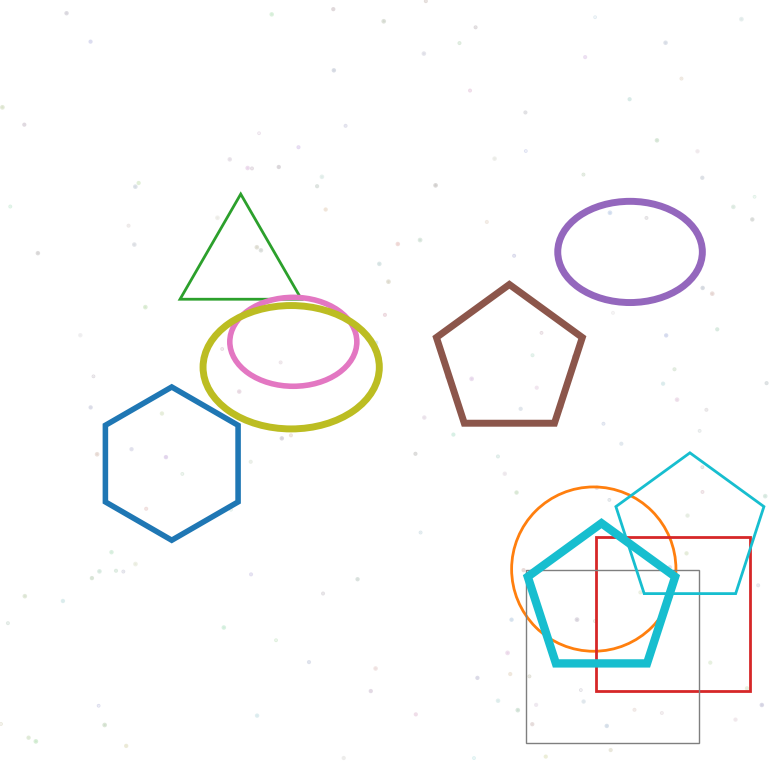[{"shape": "hexagon", "thickness": 2, "radius": 0.5, "center": [0.223, 0.398]}, {"shape": "circle", "thickness": 1, "radius": 0.53, "center": [0.771, 0.261]}, {"shape": "triangle", "thickness": 1, "radius": 0.46, "center": [0.313, 0.657]}, {"shape": "square", "thickness": 1, "radius": 0.5, "center": [0.874, 0.203]}, {"shape": "oval", "thickness": 2.5, "radius": 0.47, "center": [0.818, 0.673]}, {"shape": "pentagon", "thickness": 2.5, "radius": 0.5, "center": [0.662, 0.531]}, {"shape": "oval", "thickness": 2, "radius": 0.41, "center": [0.381, 0.556]}, {"shape": "square", "thickness": 0.5, "radius": 0.56, "center": [0.796, 0.147]}, {"shape": "oval", "thickness": 2.5, "radius": 0.57, "center": [0.378, 0.523]}, {"shape": "pentagon", "thickness": 3, "radius": 0.5, "center": [0.781, 0.22]}, {"shape": "pentagon", "thickness": 1, "radius": 0.51, "center": [0.896, 0.311]}]